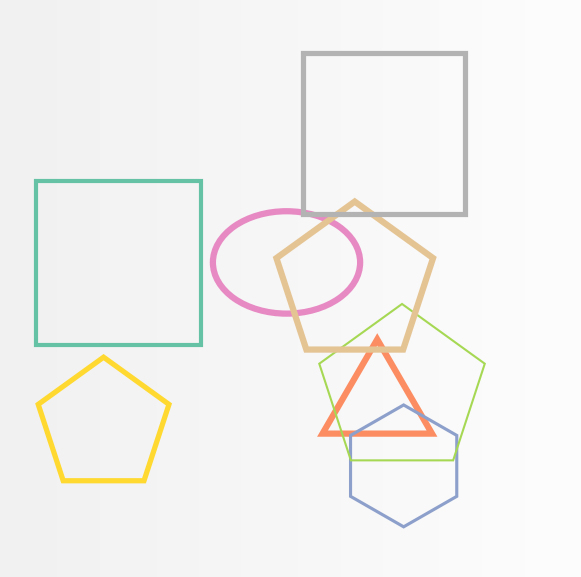[{"shape": "square", "thickness": 2, "radius": 0.71, "center": [0.203, 0.543]}, {"shape": "triangle", "thickness": 3, "radius": 0.54, "center": [0.649, 0.303]}, {"shape": "hexagon", "thickness": 1.5, "radius": 0.53, "center": [0.694, 0.192]}, {"shape": "oval", "thickness": 3, "radius": 0.63, "center": [0.493, 0.545]}, {"shape": "pentagon", "thickness": 1, "radius": 0.75, "center": [0.692, 0.323]}, {"shape": "pentagon", "thickness": 2.5, "radius": 0.59, "center": [0.178, 0.262]}, {"shape": "pentagon", "thickness": 3, "radius": 0.71, "center": [0.61, 0.508]}, {"shape": "square", "thickness": 2.5, "radius": 0.7, "center": [0.661, 0.768]}]